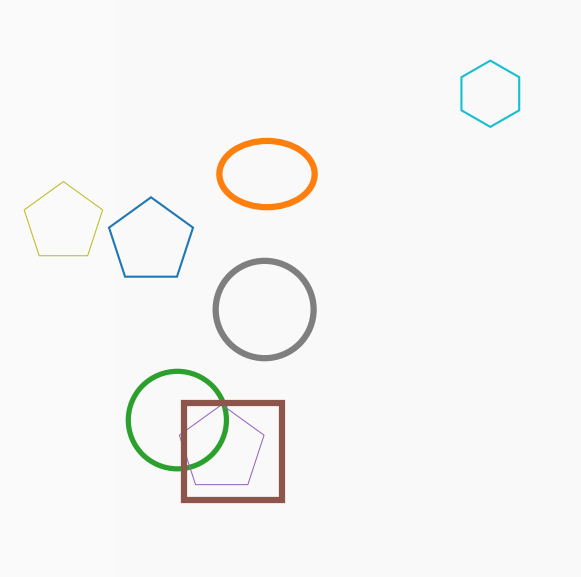[{"shape": "pentagon", "thickness": 1, "radius": 0.38, "center": [0.26, 0.581]}, {"shape": "oval", "thickness": 3, "radius": 0.41, "center": [0.459, 0.698]}, {"shape": "circle", "thickness": 2.5, "radius": 0.42, "center": [0.305, 0.272]}, {"shape": "pentagon", "thickness": 0.5, "radius": 0.38, "center": [0.381, 0.222]}, {"shape": "square", "thickness": 3, "radius": 0.42, "center": [0.401, 0.217]}, {"shape": "circle", "thickness": 3, "radius": 0.42, "center": [0.455, 0.463]}, {"shape": "pentagon", "thickness": 0.5, "radius": 0.35, "center": [0.109, 0.614]}, {"shape": "hexagon", "thickness": 1, "radius": 0.29, "center": [0.844, 0.837]}]